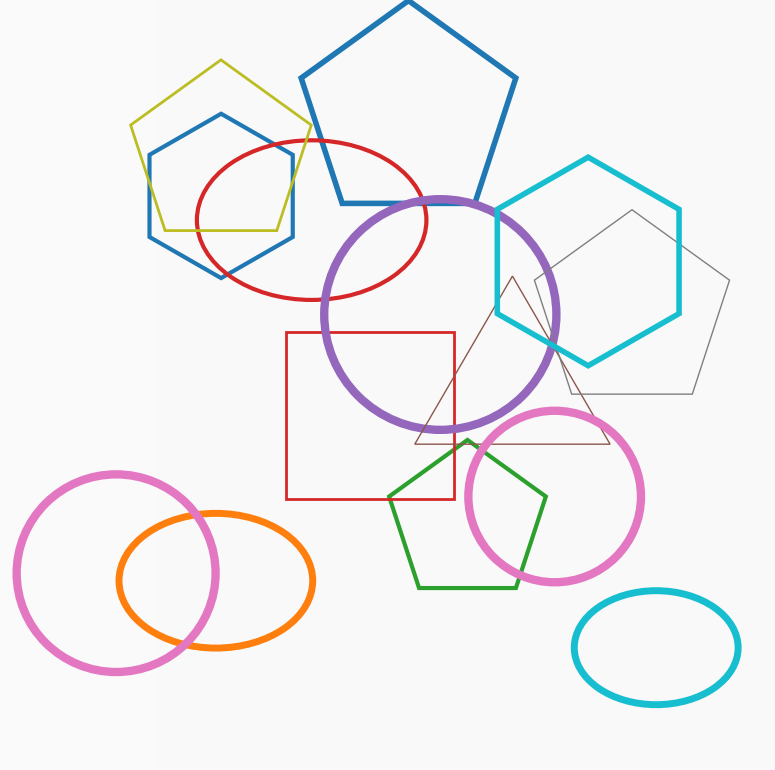[{"shape": "hexagon", "thickness": 1.5, "radius": 0.53, "center": [0.285, 0.746]}, {"shape": "pentagon", "thickness": 2, "radius": 0.73, "center": [0.527, 0.854]}, {"shape": "oval", "thickness": 2.5, "radius": 0.62, "center": [0.279, 0.246]}, {"shape": "pentagon", "thickness": 1.5, "radius": 0.53, "center": [0.603, 0.322]}, {"shape": "oval", "thickness": 1.5, "radius": 0.74, "center": [0.402, 0.714]}, {"shape": "square", "thickness": 1, "radius": 0.54, "center": [0.477, 0.46]}, {"shape": "circle", "thickness": 3, "radius": 0.75, "center": [0.568, 0.592]}, {"shape": "triangle", "thickness": 0.5, "radius": 0.73, "center": [0.661, 0.496]}, {"shape": "circle", "thickness": 3, "radius": 0.56, "center": [0.716, 0.355]}, {"shape": "circle", "thickness": 3, "radius": 0.64, "center": [0.15, 0.256]}, {"shape": "pentagon", "thickness": 0.5, "radius": 0.66, "center": [0.815, 0.595]}, {"shape": "pentagon", "thickness": 1, "radius": 0.61, "center": [0.285, 0.8]}, {"shape": "hexagon", "thickness": 2, "radius": 0.68, "center": [0.759, 0.66]}, {"shape": "oval", "thickness": 2.5, "radius": 0.53, "center": [0.847, 0.159]}]